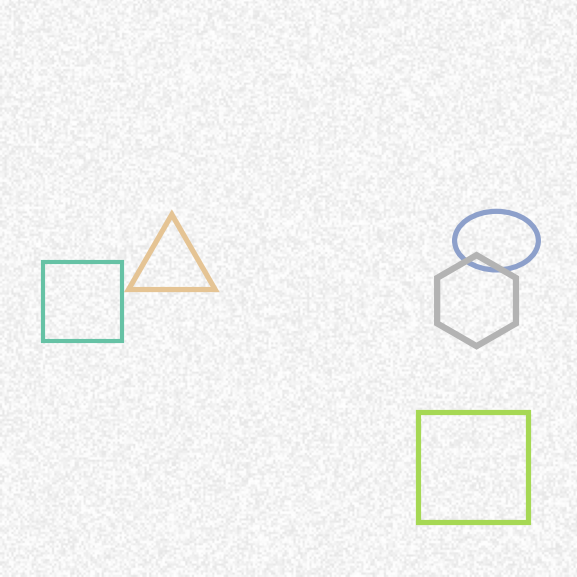[{"shape": "square", "thickness": 2, "radius": 0.34, "center": [0.143, 0.476]}, {"shape": "oval", "thickness": 2.5, "radius": 0.36, "center": [0.86, 0.582]}, {"shape": "square", "thickness": 2.5, "radius": 0.48, "center": [0.82, 0.191]}, {"shape": "triangle", "thickness": 2.5, "radius": 0.43, "center": [0.298, 0.541]}, {"shape": "hexagon", "thickness": 3, "radius": 0.39, "center": [0.825, 0.479]}]